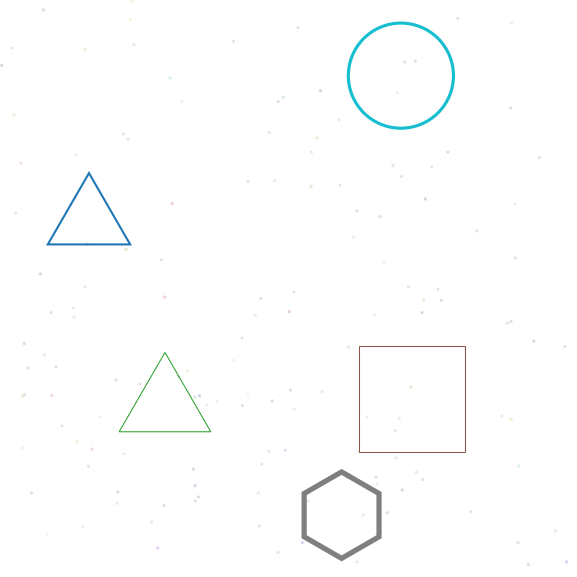[{"shape": "triangle", "thickness": 1, "radius": 0.41, "center": [0.154, 0.617]}, {"shape": "triangle", "thickness": 0.5, "radius": 0.46, "center": [0.286, 0.297]}, {"shape": "square", "thickness": 0.5, "radius": 0.46, "center": [0.714, 0.309]}, {"shape": "hexagon", "thickness": 2.5, "radius": 0.37, "center": [0.592, 0.107]}, {"shape": "circle", "thickness": 1.5, "radius": 0.46, "center": [0.694, 0.868]}]